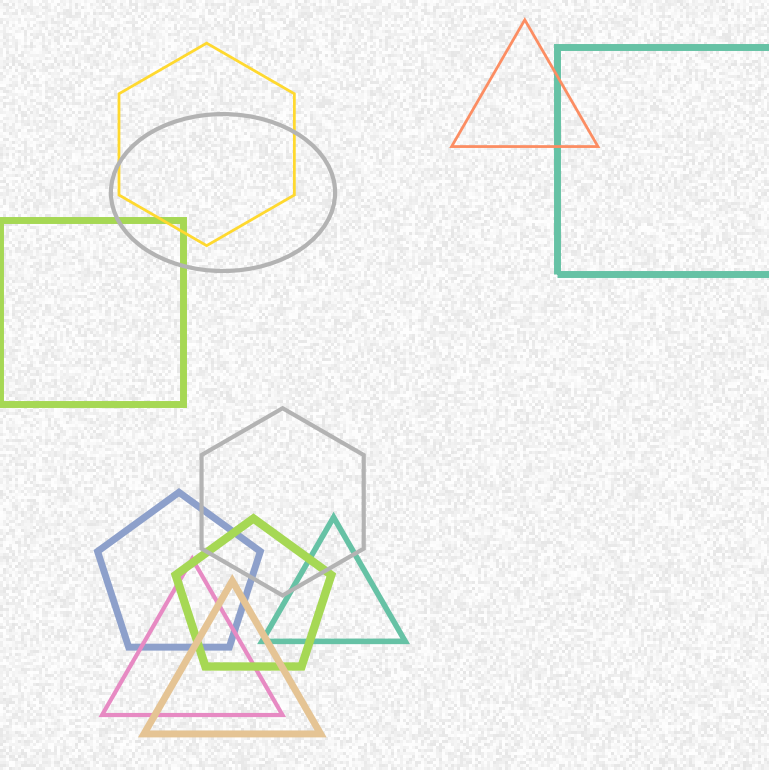[{"shape": "triangle", "thickness": 2, "radius": 0.54, "center": [0.433, 0.221]}, {"shape": "square", "thickness": 2.5, "radius": 0.74, "center": [0.871, 0.792]}, {"shape": "triangle", "thickness": 1, "radius": 0.55, "center": [0.682, 0.865]}, {"shape": "pentagon", "thickness": 2.5, "radius": 0.56, "center": [0.232, 0.249]}, {"shape": "triangle", "thickness": 1.5, "radius": 0.68, "center": [0.25, 0.139]}, {"shape": "square", "thickness": 2.5, "radius": 0.6, "center": [0.119, 0.595]}, {"shape": "pentagon", "thickness": 3, "radius": 0.53, "center": [0.329, 0.22]}, {"shape": "hexagon", "thickness": 1, "radius": 0.66, "center": [0.268, 0.812]}, {"shape": "triangle", "thickness": 2.5, "radius": 0.66, "center": [0.302, 0.113]}, {"shape": "hexagon", "thickness": 1.5, "radius": 0.61, "center": [0.367, 0.348]}, {"shape": "oval", "thickness": 1.5, "radius": 0.73, "center": [0.29, 0.75]}]